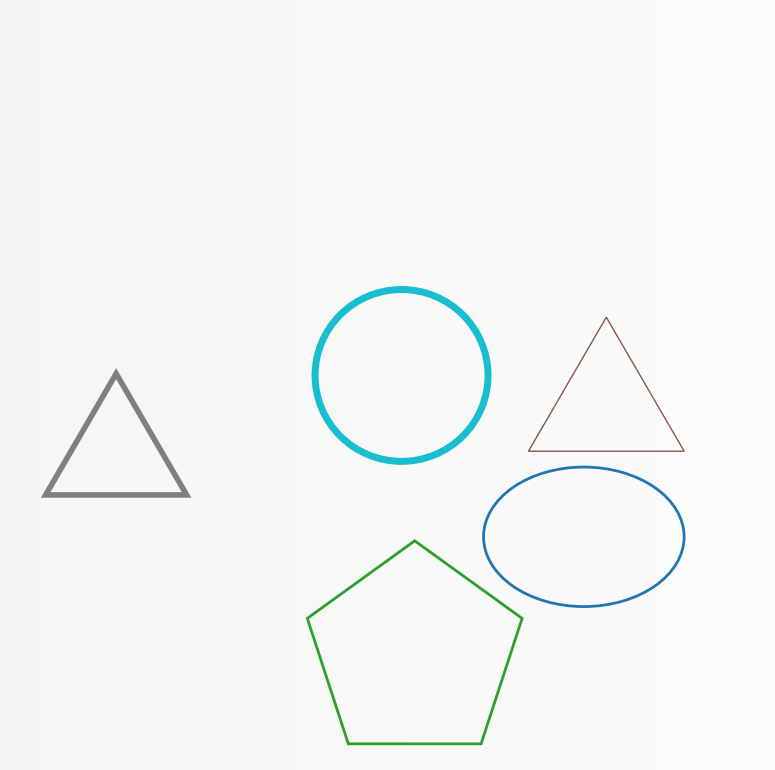[{"shape": "oval", "thickness": 1, "radius": 0.65, "center": [0.753, 0.303]}, {"shape": "pentagon", "thickness": 1, "radius": 0.73, "center": [0.535, 0.152]}, {"shape": "triangle", "thickness": 0.5, "radius": 0.58, "center": [0.782, 0.472]}, {"shape": "triangle", "thickness": 2, "radius": 0.53, "center": [0.15, 0.41]}, {"shape": "circle", "thickness": 2.5, "radius": 0.56, "center": [0.518, 0.512]}]